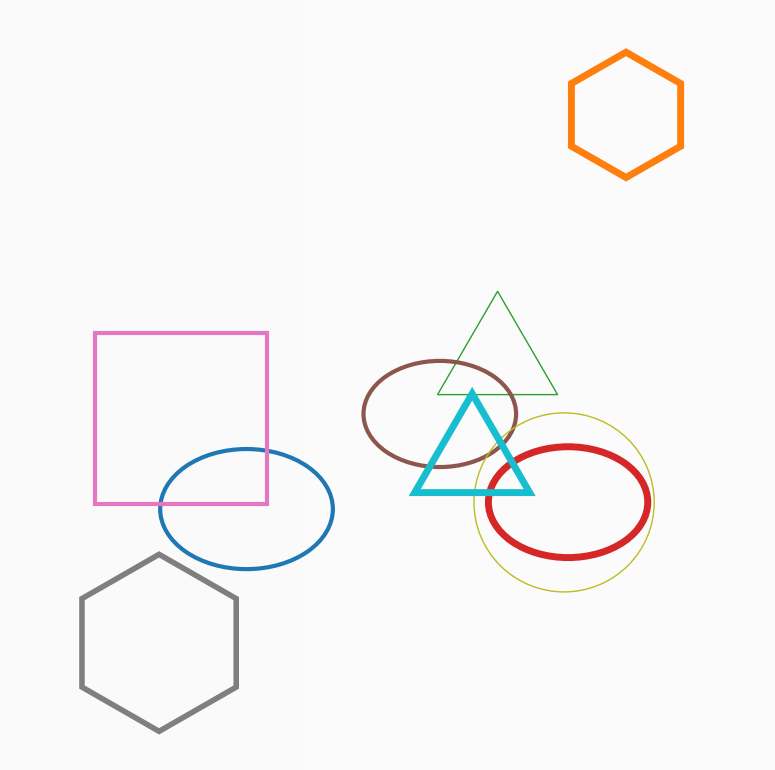[{"shape": "oval", "thickness": 1.5, "radius": 0.56, "center": [0.318, 0.339]}, {"shape": "hexagon", "thickness": 2.5, "radius": 0.41, "center": [0.808, 0.851]}, {"shape": "triangle", "thickness": 0.5, "radius": 0.45, "center": [0.642, 0.532]}, {"shape": "oval", "thickness": 2.5, "radius": 0.51, "center": [0.733, 0.348]}, {"shape": "oval", "thickness": 1.5, "radius": 0.49, "center": [0.567, 0.462]}, {"shape": "square", "thickness": 1.5, "radius": 0.55, "center": [0.233, 0.457]}, {"shape": "hexagon", "thickness": 2, "radius": 0.57, "center": [0.205, 0.165]}, {"shape": "circle", "thickness": 0.5, "radius": 0.58, "center": [0.728, 0.348]}, {"shape": "triangle", "thickness": 2.5, "radius": 0.43, "center": [0.609, 0.403]}]